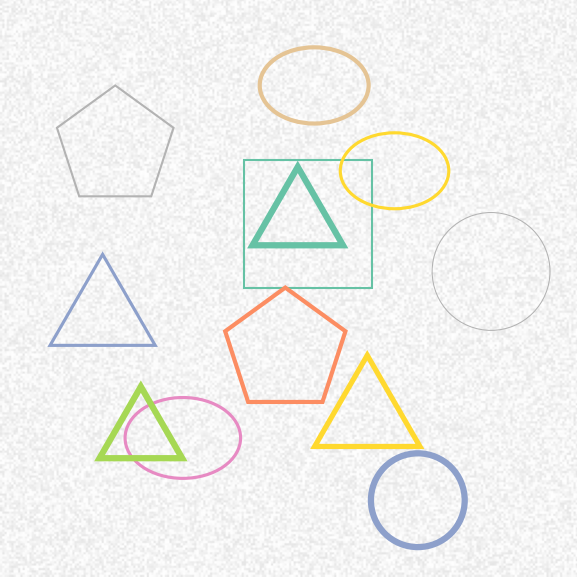[{"shape": "square", "thickness": 1, "radius": 0.55, "center": [0.533, 0.611]}, {"shape": "triangle", "thickness": 3, "radius": 0.45, "center": [0.516, 0.62]}, {"shape": "pentagon", "thickness": 2, "radius": 0.55, "center": [0.494, 0.392]}, {"shape": "circle", "thickness": 3, "radius": 0.41, "center": [0.723, 0.133]}, {"shape": "triangle", "thickness": 1.5, "radius": 0.53, "center": [0.178, 0.454]}, {"shape": "oval", "thickness": 1.5, "radius": 0.5, "center": [0.317, 0.241]}, {"shape": "triangle", "thickness": 3, "radius": 0.41, "center": [0.244, 0.247]}, {"shape": "triangle", "thickness": 2.5, "radius": 0.53, "center": [0.636, 0.279]}, {"shape": "oval", "thickness": 1.5, "radius": 0.47, "center": [0.683, 0.703]}, {"shape": "oval", "thickness": 2, "radius": 0.47, "center": [0.544, 0.851]}, {"shape": "circle", "thickness": 0.5, "radius": 0.51, "center": [0.85, 0.529]}, {"shape": "pentagon", "thickness": 1, "radius": 0.53, "center": [0.2, 0.745]}]